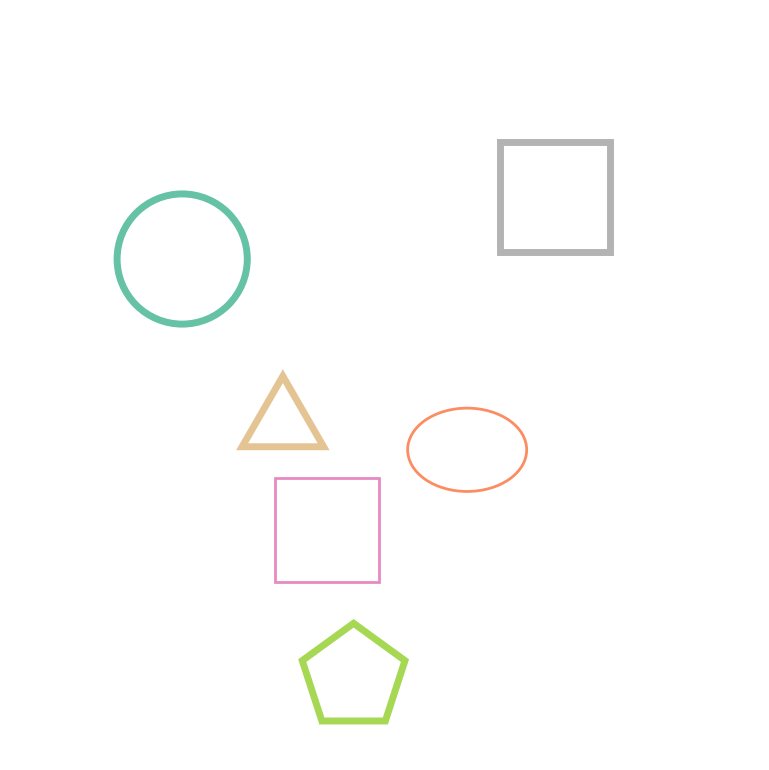[{"shape": "circle", "thickness": 2.5, "radius": 0.42, "center": [0.237, 0.664]}, {"shape": "oval", "thickness": 1, "radius": 0.39, "center": [0.607, 0.416]}, {"shape": "square", "thickness": 1, "radius": 0.34, "center": [0.425, 0.312]}, {"shape": "pentagon", "thickness": 2.5, "radius": 0.35, "center": [0.459, 0.12]}, {"shape": "triangle", "thickness": 2.5, "radius": 0.31, "center": [0.367, 0.45]}, {"shape": "square", "thickness": 2.5, "radius": 0.35, "center": [0.721, 0.744]}]